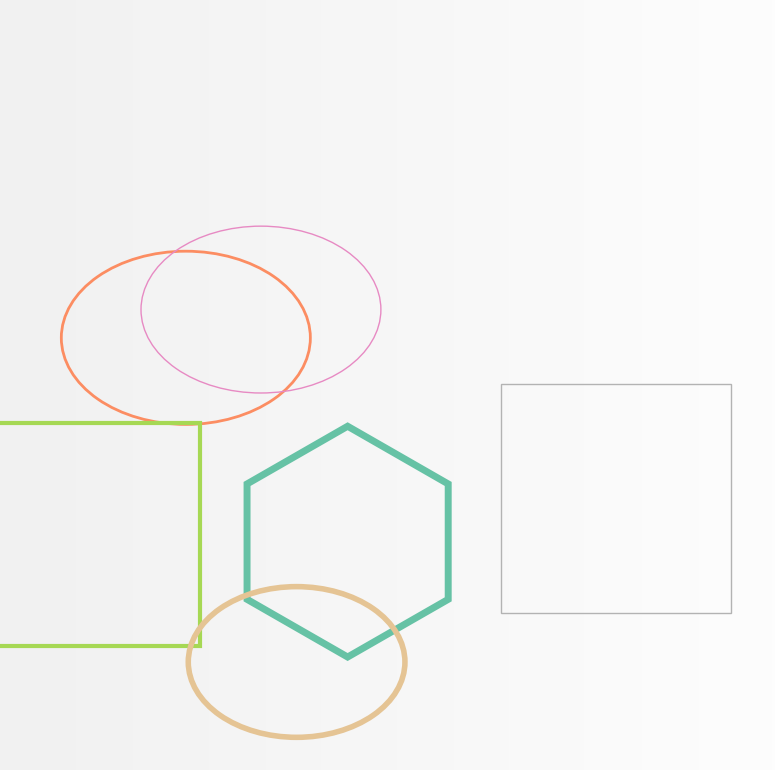[{"shape": "hexagon", "thickness": 2.5, "radius": 0.75, "center": [0.449, 0.297]}, {"shape": "oval", "thickness": 1, "radius": 0.8, "center": [0.24, 0.561]}, {"shape": "oval", "thickness": 0.5, "radius": 0.77, "center": [0.337, 0.598]}, {"shape": "square", "thickness": 1.5, "radius": 0.73, "center": [0.113, 0.306]}, {"shape": "oval", "thickness": 2, "radius": 0.7, "center": [0.383, 0.14]}, {"shape": "square", "thickness": 0.5, "radius": 0.74, "center": [0.795, 0.353]}]